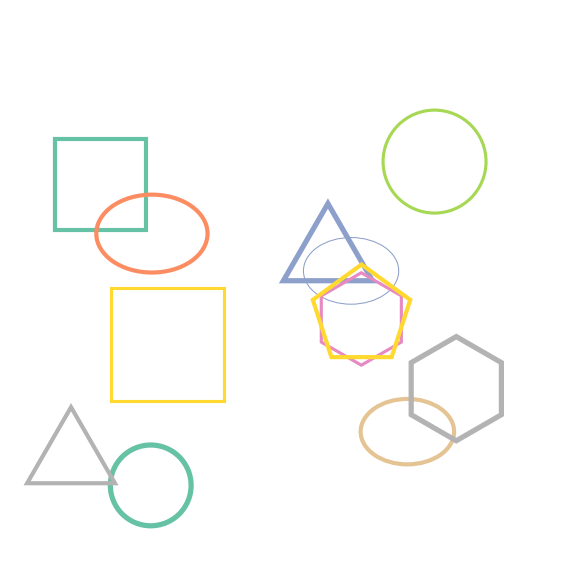[{"shape": "square", "thickness": 2, "radius": 0.39, "center": [0.174, 0.68]}, {"shape": "circle", "thickness": 2.5, "radius": 0.35, "center": [0.261, 0.159]}, {"shape": "oval", "thickness": 2, "radius": 0.48, "center": [0.263, 0.595]}, {"shape": "oval", "thickness": 0.5, "radius": 0.41, "center": [0.608, 0.53]}, {"shape": "triangle", "thickness": 2.5, "radius": 0.45, "center": [0.568, 0.558]}, {"shape": "hexagon", "thickness": 1.5, "radius": 0.4, "center": [0.626, 0.447]}, {"shape": "circle", "thickness": 1.5, "radius": 0.45, "center": [0.752, 0.719]}, {"shape": "square", "thickness": 1.5, "radius": 0.49, "center": [0.29, 0.402]}, {"shape": "pentagon", "thickness": 2, "radius": 0.44, "center": [0.626, 0.452]}, {"shape": "oval", "thickness": 2, "radius": 0.4, "center": [0.705, 0.252]}, {"shape": "triangle", "thickness": 2, "radius": 0.44, "center": [0.123, 0.206]}, {"shape": "hexagon", "thickness": 2.5, "radius": 0.45, "center": [0.79, 0.326]}]